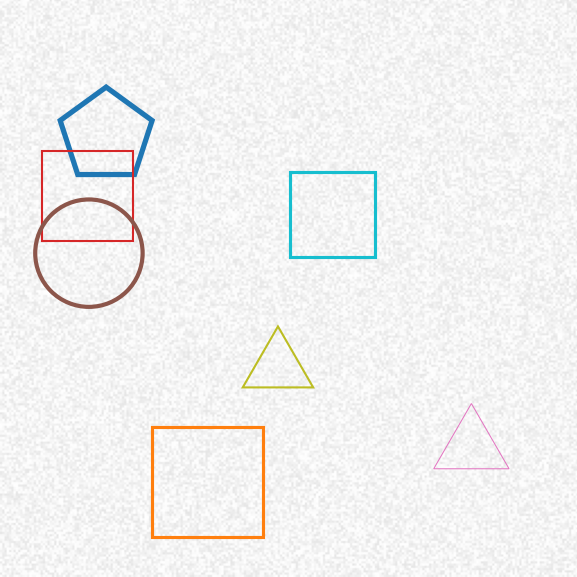[{"shape": "pentagon", "thickness": 2.5, "radius": 0.42, "center": [0.184, 0.765]}, {"shape": "square", "thickness": 1.5, "radius": 0.48, "center": [0.359, 0.165]}, {"shape": "square", "thickness": 1, "radius": 0.39, "center": [0.151, 0.66]}, {"shape": "circle", "thickness": 2, "radius": 0.46, "center": [0.154, 0.561]}, {"shape": "triangle", "thickness": 0.5, "radius": 0.38, "center": [0.816, 0.225]}, {"shape": "triangle", "thickness": 1, "radius": 0.35, "center": [0.481, 0.363]}, {"shape": "square", "thickness": 1.5, "radius": 0.37, "center": [0.576, 0.627]}]